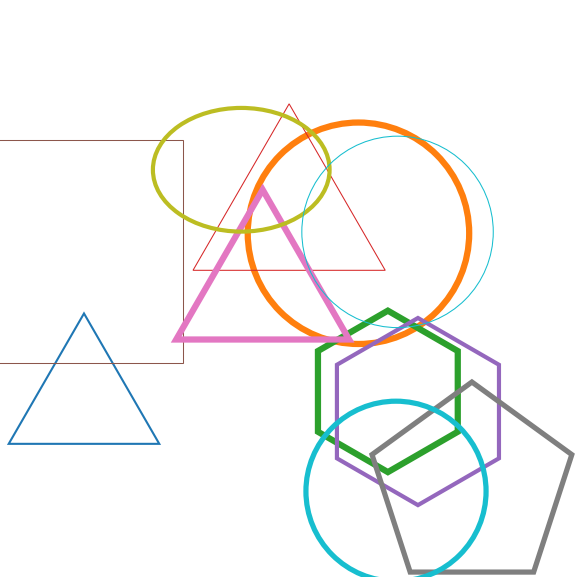[{"shape": "triangle", "thickness": 1, "radius": 0.75, "center": [0.145, 0.306]}, {"shape": "circle", "thickness": 3, "radius": 0.96, "center": [0.621, 0.595]}, {"shape": "hexagon", "thickness": 3, "radius": 0.7, "center": [0.672, 0.321]}, {"shape": "triangle", "thickness": 0.5, "radius": 0.96, "center": [0.501, 0.627]}, {"shape": "hexagon", "thickness": 2, "radius": 0.81, "center": [0.724, 0.286]}, {"shape": "square", "thickness": 0.5, "radius": 0.97, "center": [0.124, 0.564]}, {"shape": "triangle", "thickness": 3, "radius": 0.86, "center": [0.455, 0.498]}, {"shape": "pentagon", "thickness": 2.5, "radius": 0.91, "center": [0.817, 0.156]}, {"shape": "oval", "thickness": 2, "radius": 0.76, "center": [0.418, 0.705]}, {"shape": "circle", "thickness": 0.5, "radius": 0.83, "center": [0.688, 0.598]}, {"shape": "circle", "thickness": 2.5, "radius": 0.78, "center": [0.686, 0.148]}]